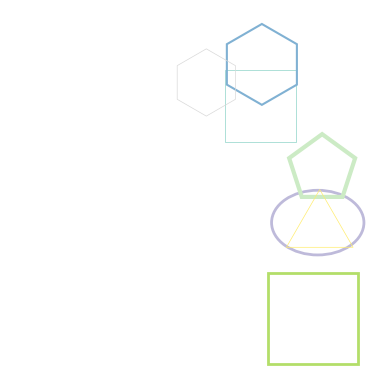[{"shape": "square", "thickness": 0.5, "radius": 0.46, "center": [0.677, 0.725]}, {"shape": "oval", "thickness": 2, "radius": 0.6, "center": [0.825, 0.422]}, {"shape": "hexagon", "thickness": 1.5, "radius": 0.53, "center": [0.68, 0.833]}, {"shape": "square", "thickness": 2, "radius": 0.59, "center": [0.813, 0.172]}, {"shape": "hexagon", "thickness": 0.5, "radius": 0.44, "center": [0.536, 0.786]}, {"shape": "pentagon", "thickness": 3, "radius": 0.45, "center": [0.837, 0.561]}, {"shape": "triangle", "thickness": 0.5, "radius": 0.5, "center": [0.83, 0.408]}]